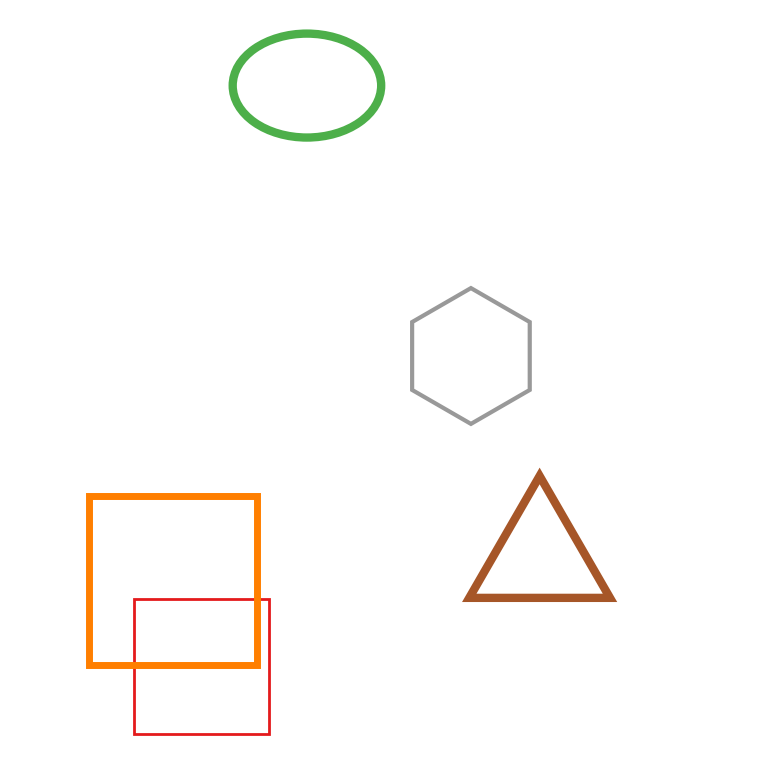[{"shape": "square", "thickness": 1, "radius": 0.44, "center": [0.261, 0.135]}, {"shape": "oval", "thickness": 3, "radius": 0.48, "center": [0.399, 0.889]}, {"shape": "square", "thickness": 2.5, "radius": 0.55, "center": [0.224, 0.246]}, {"shape": "triangle", "thickness": 3, "radius": 0.53, "center": [0.701, 0.276]}, {"shape": "hexagon", "thickness": 1.5, "radius": 0.44, "center": [0.612, 0.538]}]